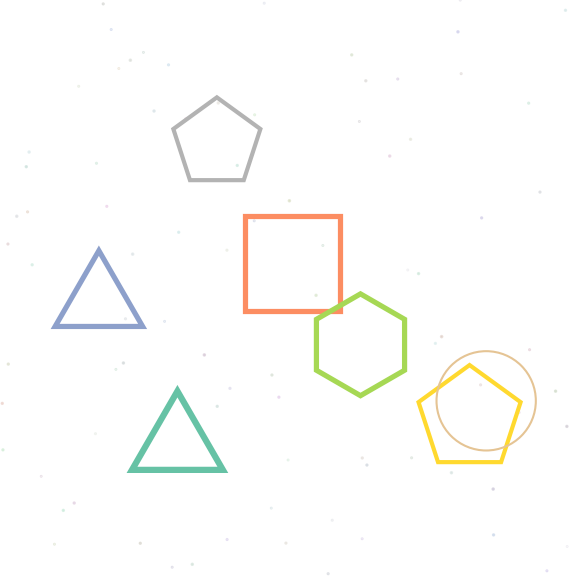[{"shape": "triangle", "thickness": 3, "radius": 0.45, "center": [0.307, 0.231]}, {"shape": "square", "thickness": 2.5, "radius": 0.41, "center": [0.507, 0.543]}, {"shape": "triangle", "thickness": 2.5, "radius": 0.44, "center": [0.171, 0.478]}, {"shape": "hexagon", "thickness": 2.5, "radius": 0.44, "center": [0.624, 0.402]}, {"shape": "pentagon", "thickness": 2, "radius": 0.46, "center": [0.813, 0.274]}, {"shape": "circle", "thickness": 1, "radius": 0.43, "center": [0.842, 0.305]}, {"shape": "pentagon", "thickness": 2, "radius": 0.4, "center": [0.376, 0.751]}]